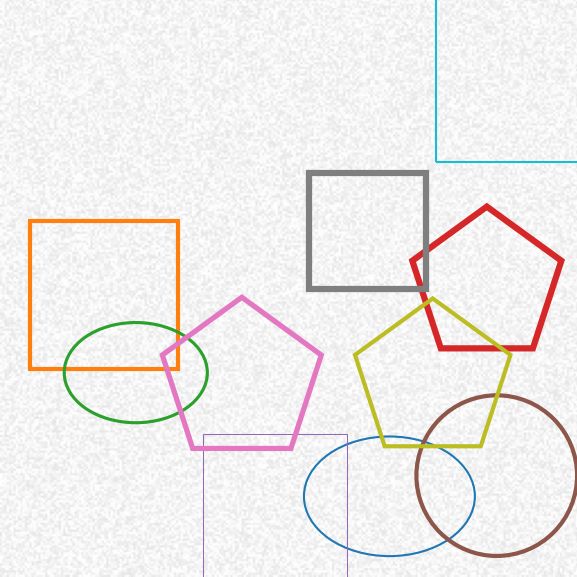[{"shape": "oval", "thickness": 1, "radius": 0.74, "center": [0.674, 0.14]}, {"shape": "square", "thickness": 2, "radius": 0.64, "center": [0.18, 0.488]}, {"shape": "oval", "thickness": 1.5, "radius": 0.62, "center": [0.235, 0.354]}, {"shape": "pentagon", "thickness": 3, "radius": 0.68, "center": [0.843, 0.506]}, {"shape": "square", "thickness": 0.5, "radius": 0.62, "center": [0.477, 0.124]}, {"shape": "circle", "thickness": 2, "radius": 0.7, "center": [0.86, 0.176]}, {"shape": "pentagon", "thickness": 2.5, "radius": 0.72, "center": [0.419, 0.34]}, {"shape": "square", "thickness": 3, "radius": 0.5, "center": [0.636, 0.599]}, {"shape": "pentagon", "thickness": 2, "radius": 0.71, "center": [0.749, 0.341]}, {"shape": "square", "thickness": 1, "radius": 0.71, "center": [0.898, 0.861]}]